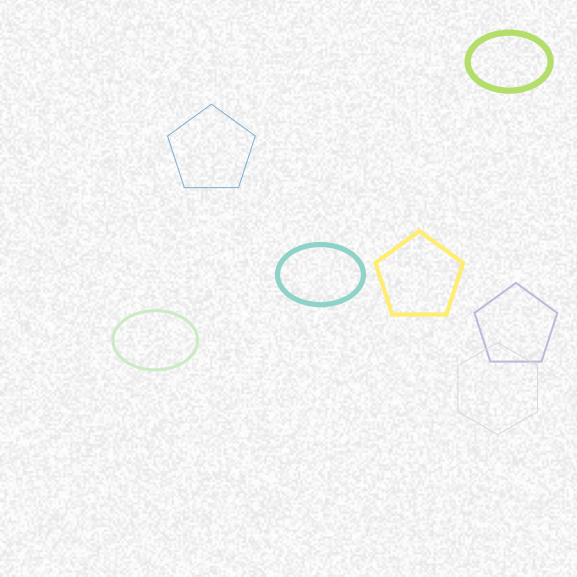[{"shape": "oval", "thickness": 2.5, "radius": 0.37, "center": [0.555, 0.524]}, {"shape": "pentagon", "thickness": 1, "radius": 0.38, "center": [0.893, 0.434]}, {"shape": "pentagon", "thickness": 0.5, "radius": 0.4, "center": [0.366, 0.739]}, {"shape": "oval", "thickness": 3, "radius": 0.36, "center": [0.882, 0.892]}, {"shape": "hexagon", "thickness": 0.5, "radius": 0.4, "center": [0.862, 0.326]}, {"shape": "oval", "thickness": 1.5, "radius": 0.37, "center": [0.269, 0.41]}, {"shape": "pentagon", "thickness": 2, "radius": 0.4, "center": [0.726, 0.519]}]